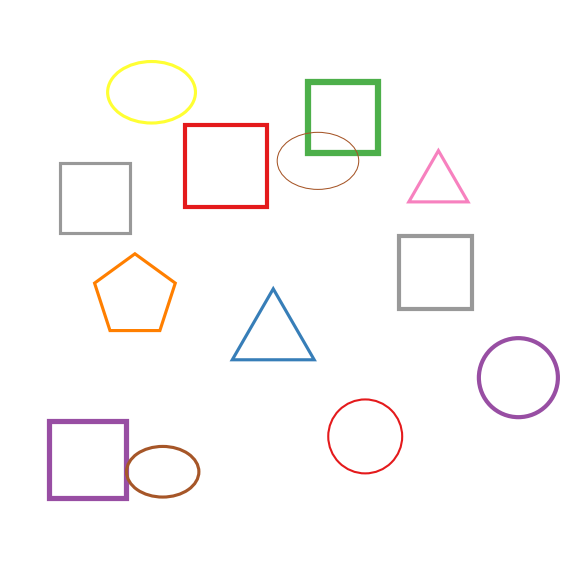[{"shape": "square", "thickness": 2, "radius": 0.36, "center": [0.392, 0.711]}, {"shape": "circle", "thickness": 1, "radius": 0.32, "center": [0.632, 0.243]}, {"shape": "triangle", "thickness": 1.5, "radius": 0.41, "center": [0.473, 0.417]}, {"shape": "square", "thickness": 3, "radius": 0.3, "center": [0.593, 0.796]}, {"shape": "circle", "thickness": 2, "radius": 0.34, "center": [0.898, 0.345]}, {"shape": "square", "thickness": 2.5, "radius": 0.33, "center": [0.152, 0.203]}, {"shape": "pentagon", "thickness": 1.5, "radius": 0.37, "center": [0.234, 0.486]}, {"shape": "oval", "thickness": 1.5, "radius": 0.38, "center": [0.262, 0.839]}, {"shape": "oval", "thickness": 1.5, "radius": 0.31, "center": [0.282, 0.182]}, {"shape": "oval", "thickness": 0.5, "radius": 0.35, "center": [0.551, 0.721]}, {"shape": "triangle", "thickness": 1.5, "radius": 0.3, "center": [0.759, 0.679]}, {"shape": "square", "thickness": 2, "radius": 0.32, "center": [0.754, 0.527]}, {"shape": "square", "thickness": 1.5, "radius": 0.3, "center": [0.165, 0.657]}]